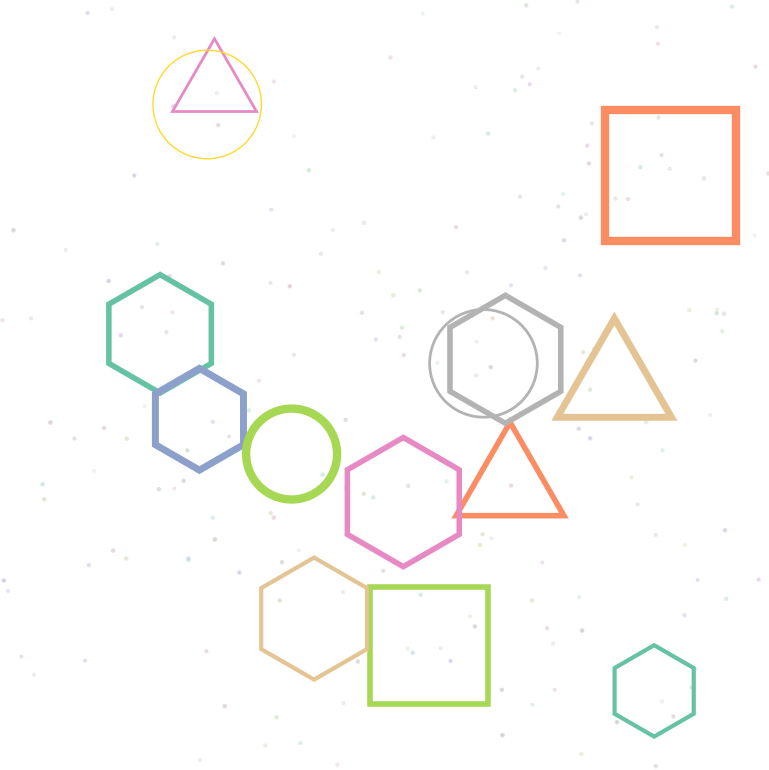[{"shape": "hexagon", "thickness": 2, "radius": 0.38, "center": [0.208, 0.566]}, {"shape": "hexagon", "thickness": 1.5, "radius": 0.3, "center": [0.85, 0.103]}, {"shape": "triangle", "thickness": 2, "radius": 0.4, "center": [0.662, 0.371]}, {"shape": "square", "thickness": 3, "radius": 0.43, "center": [0.87, 0.772]}, {"shape": "hexagon", "thickness": 2.5, "radius": 0.33, "center": [0.259, 0.455]}, {"shape": "triangle", "thickness": 1, "radius": 0.31, "center": [0.279, 0.887]}, {"shape": "hexagon", "thickness": 2, "radius": 0.42, "center": [0.524, 0.348]}, {"shape": "square", "thickness": 2, "radius": 0.38, "center": [0.557, 0.162]}, {"shape": "circle", "thickness": 3, "radius": 0.3, "center": [0.379, 0.41]}, {"shape": "circle", "thickness": 0.5, "radius": 0.35, "center": [0.269, 0.864]}, {"shape": "hexagon", "thickness": 1.5, "radius": 0.4, "center": [0.408, 0.197]}, {"shape": "triangle", "thickness": 2.5, "radius": 0.43, "center": [0.798, 0.501]}, {"shape": "circle", "thickness": 1, "radius": 0.35, "center": [0.628, 0.528]}, {"shape": "hexagon", "thickness": 2, "radius": 0.42, "center": [0.656, 0.533]}]